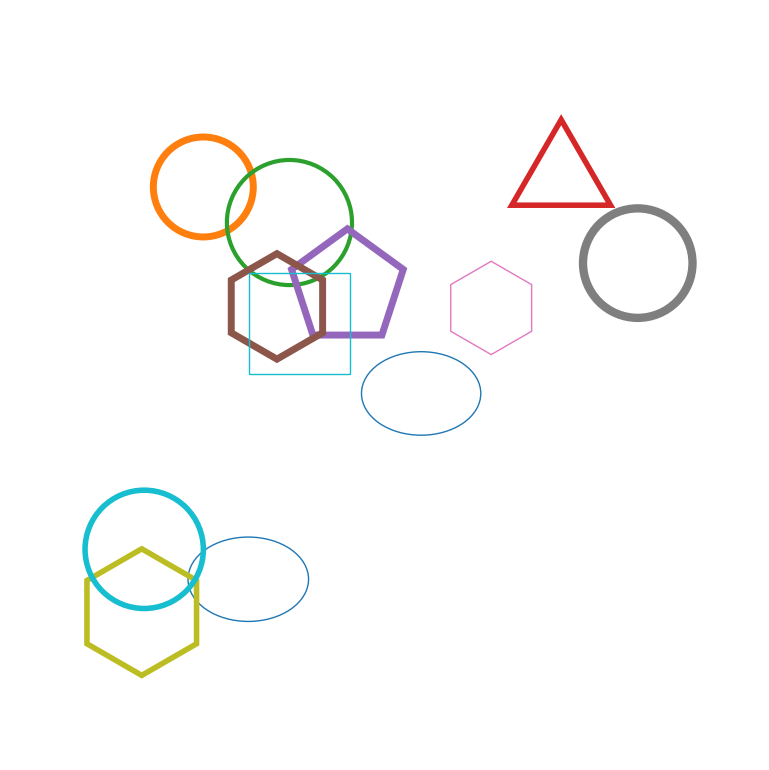[{"shape": "oval", "thickness": 0.5, "radius": 0.39, "center": [0.547, 0.489]}, {"shape": "oval", "thickness": 0.5, "radius": 0.39, "center": [0.322, 0.248]}, {"shape": "circle", "thickness": 2.5, "radius": 0.32, "center": [0.264, 0.757]}, {"shape": "circle", "thickness": 1.5, "radius": 0.41, "center": [0.376, 0.711]}, {"shape": "triangle", "thickness": 2, "radius": 0.37, "center": [0.729, 0.771]}, {"shape": "pentagon", "thickness": 2.5, "radius": 0.38, "center": [0.451, 0.627]}, {"shape": "hexagon", "thickness": 2.5, "radius": 0.34, "center": [0.36, 0.602]}, {"shape": "hexagon", "thickness": 0.5, "radius": 0.3, "center": [0.638, 0.6]}, {"shape": "circle", "thickness": 3, "radius": 0.36, "center": [0.828, 0.658]}, {"shape": "hexagon", "thickness": 2, "radius": 0.41, "center": [0.184, 0.205]}, {"shape": "circle", "thickness": 2, "radius": 0.38, "center": [0.187, 0.287]}, {"shape": "square", "thickness": 0.5, "radius": 0.33, "center": [0.389, 0.58]}]